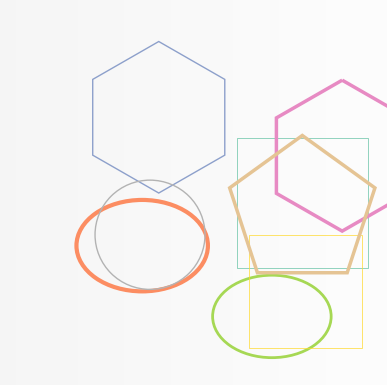[{"shape": "square", "thickness": 0.5, "radius": 0.85, "center": [0.78, 0.472]}, {"shape": "oval", "thickness": 3, "radius": 0.85, "center": [0.367, 0.362]}, {"shape": "hexagon", "thickness": 1, "radius": 0.98, "center": [0.41, 0.695]}, {"shape": "hexagon", "thickness": 2.5, "radius": 0.98, "center": [0.883, 0.596]}, {"shape": "oval", "thickness": 2, "radius": 0.76, "center": [0.702, 0.178]}, {"shape": "square", "thickness": 0.5, "radius": 0.73, "center": [0.789, 0.243]}, {"shape": "pentagon", "thickness": 2.5, "radius": 0.99, "center": [0.78, 0.451]}, {"shape": "circle", "thickness": 1, "radius": 0.71, "center": [0.387, 0.39]}]